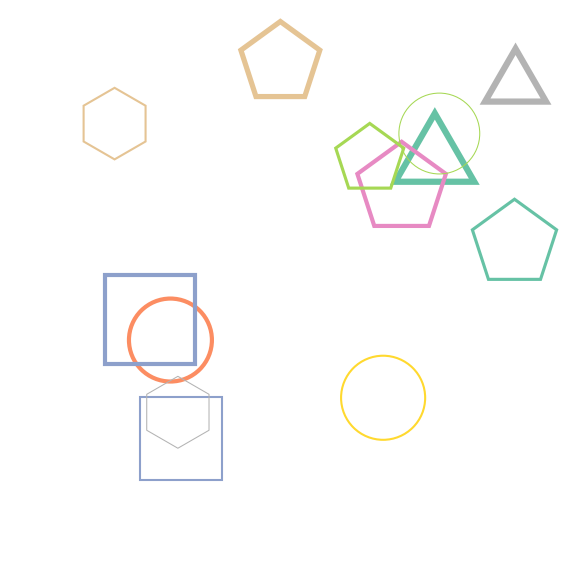[{"shape": "pentagon", "thickness": 1.5, "radius": 0.38, "center": [0.891, 0.577]}, {"shape": "triangle", "thickness": 3, "radius": 0.39, "center": [0.753, 0.724]}, {"shape": "circle", "thickness": 2, "radius": 0.36, "center": [0.295, 0.41]}, {"shape": "square", "thickness": 2, "radius": 0.39, "center": [0.26, 0.446]}, {"shape": "square", "thickness": 1, "radius": 0.36, "center": [0.314, 0.239]}, {"shape": "pentagon", "thickness": 2, "radius": 0.4, "center": [0.695, 0.673]}, {"shape": "circle", "thickness": 0.5, "radius": 0.35, "center": [0.761, 0.768]}, {"shape": "pentagon", "thickness": 1.5, "radius": 0.31, "center": [0.64, 0.723]}, {"shape": "circle", "thickness": 1, "radius": 0.36, "center": [0.663, 0.31]}, {"shape": "pentagon", "thickness": 2.5, "radius": 0.36, "center": [0.485, 0.89]}, {"shape": "hexagon", "thickness": 1, "radius": 0.31, "center": [0.198, 0.785]}, {"shape": "hexagon", "thickness": 0.5, "radius": 0.31, "center": [0.308, 0.285]}, {"shape": "triangle", "thickness": 3, "radius": 0.3, "center": [0.893, 0.854]}]